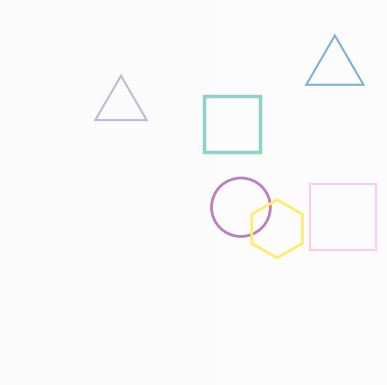[{"shape": "square", "thickness": 2.5, "radius": 0.36, "center": [0.599, 0.677]}, {"shape": "triangle", "thickness": 1.5, "radius": 0.38, "center": [0.312, 0.726]}, {"shape": "triangle", "thickness": 1.5, "radius": 0.43, "center": [0.864, 0.822]}, {"shape": "square", "thickness": 1.5, "radius": 0.42, "center": [0.885, 0.437]}, {"shape": "circle", "thickness": 2, "radius": 0.38, "center": [0.622, 0.462]}, {"shape": "hexagon", "thickness": 2, "radius": 0.38, "center": [0.715, 0.406]}]